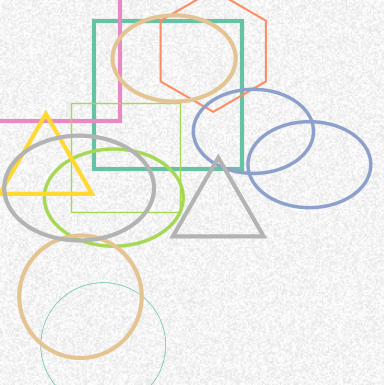[{"shape": "circle", "thickness": 0.5, "radius": 0.81, "center": [0.268, 0.104]}, {"shape": "square", "thickness": 3, "radius": 0.96, "center": [0.436, 0.753]}, {"shape": "hexagon", "thickness": 1.5, "radius": 0.79, "center": [0.554, 0.867]}, {"shape": "oval", "thickness": 2.5, "radius": 0.78, "center": [0.658, 0.659]}, {"shape": "oval", "thickness": 2.5, "radius": 0.8, "center": [0.804, 0.572]}, {"shape": "square", "thickness": 3, "radius": 0.86, "center": [0.138, 0.859]}, {"shape": "oval", "thickness": 2.5, "radius": 0.9, "center": [0.296, 0.487]}, {"shape": "square", "thickness": 1, "radius": 0.71, "center": [0.326, 0.591]}, {"shape": "triangle", "thickness": 3, "radius": 0.69, "center": [0.119, 0.566]}, {"shape": "oval", "thickness": 3, "radius": 0.8, "center": [0.452, 0.848]}, {"shape": "circle", "thickness": 3, "radius": 0.8, "center": [0.209, 0.229]}, {"shape": "oval", "thickness": 3, "radius": 0.97, "center": [0.206, 0.511]}, {"shape": "triangle", "thickness": 3, "radius": 0.68, "center": [0.567, 0.454]}]